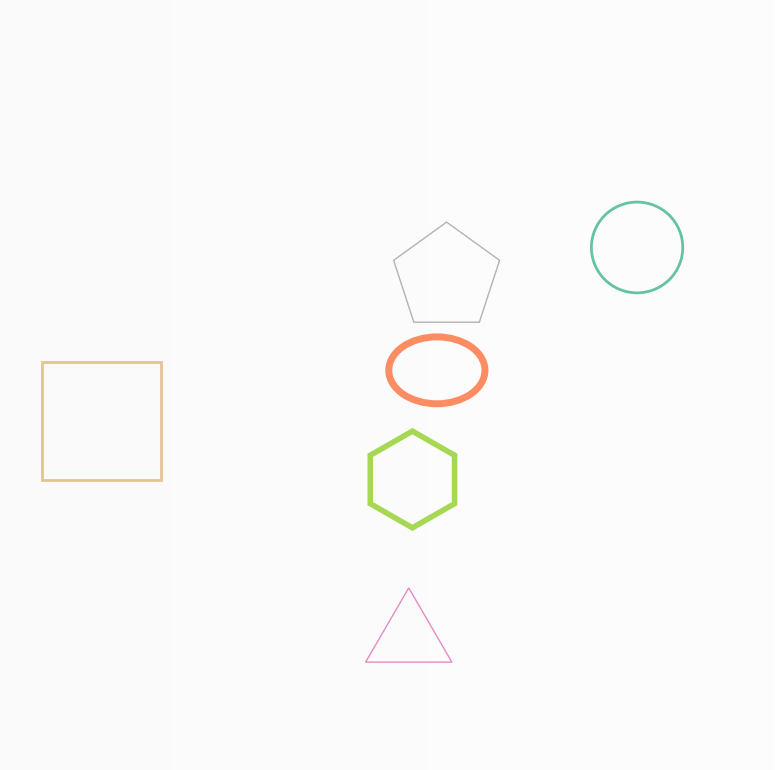[{"shape": "circle", "thickness": 1, "radius": 0.29, "center": [0.822, 0.679]}, {"shape": "oval", "thickness": 2.5, "radius": 0.31, "center": [0.564, 0.519]}, {"shape": "triangle", "thickness": 0.5, "radius": 0.32, "center": [0.527, 0.172]}, {"shape": "hexagon", "thickness": 2, "radius": 0.31, "center": [0.532, 0.377]}, {"shape": "square", "thickness": 1, "radius": 0.38, "center": [0.131, 0.454]}, {"shape": "pentagon", "thickness": 0.5, "radius": 0.36, "center": [0.576, 0.64]}]